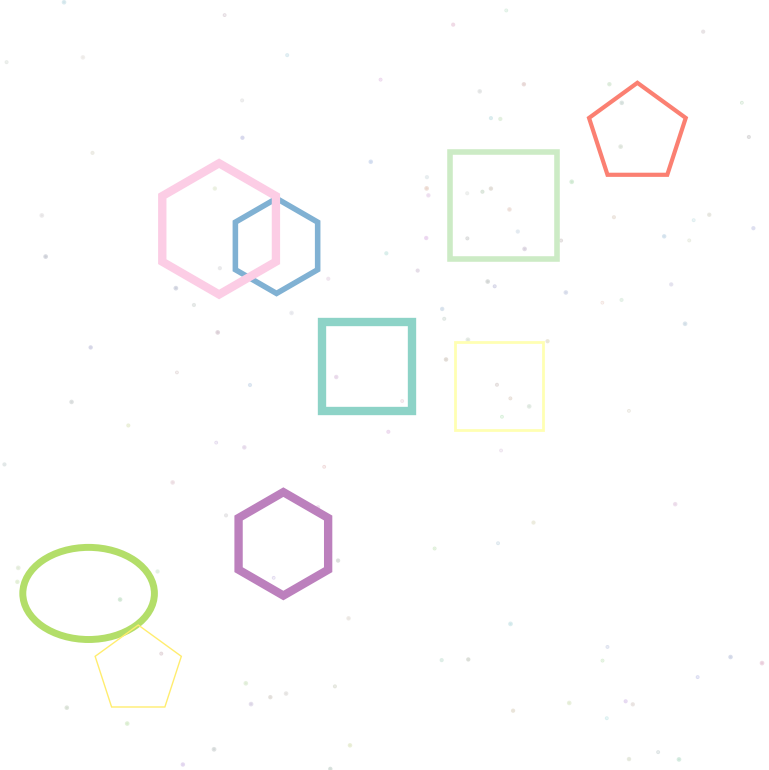[{"shape": "square", "thickness": 3, "radius": 0.29, "center": [0.477, 0.524]}, {"shape": "square", "thickness": 1, "radius": 0.29, "center": [0.648, 0.499]}, {"shape": "pentagon", "thickness": 1.5, "radius": 0.33, "center": [0.828, 0.826]}, {"shape": "hexagon", "thickness": 2, "radius": 0.31, "center": [0.359, 0.681]}, {"shape": "oval", "thickness": 2.5, "radius": 0.43, "center": [0.115, 0.229]}, {"shape": "hexagon", "thickness": 3, "radius": 0.43, "center": [0.285, 0.703]}, {"shape": "hexagon", "thickness": 3, "radius": 0.34, "center": [0.368, 0.294]}, {"shape": "square", "thickness": 2, "radius": 0.35, "center": [0.653, 0.733]}, {"shape": "pentagon", "thickness": 0.5, "radius": 0.29, "center": [0.18, 0.129]}]